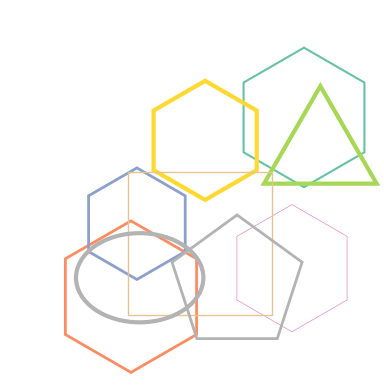[{"shape": "hexagon", "thickness": 1.5, "radius": 0.91, "center": [0.79, 0.695]}, {"shape": "hexagon", "thickness": 2, "radius": 0.98, "center": [0.34, 0.229]}, {"shape": "hexagon", "thickness": 2, "radius": 0.72, "center": [0.356, 0.419]}, {"shape": "hexagon", "thickness": 0.5, "radius": 0.83, "center": [0.758, 0.303]}, {"shape": "triangle", "thickness": 3, "radius": 0.84, "center": [0.832, 0.607]}, {"shape": "hexagon", "thickness": 3, "radius": 0.77, "center": [0.533, 0.635]}, {"shape": "square", "thickness": 1, "radius": 0.93, "center": [0.52, 0.367]}, {"shape": "pentagon", "thickness": 2, "radius": 0.89, "center": [0.616, 0.264]}, {"shape": "oval", "thickness": 3, "radius": 0.83, "center": [0.363, 0.279]}]